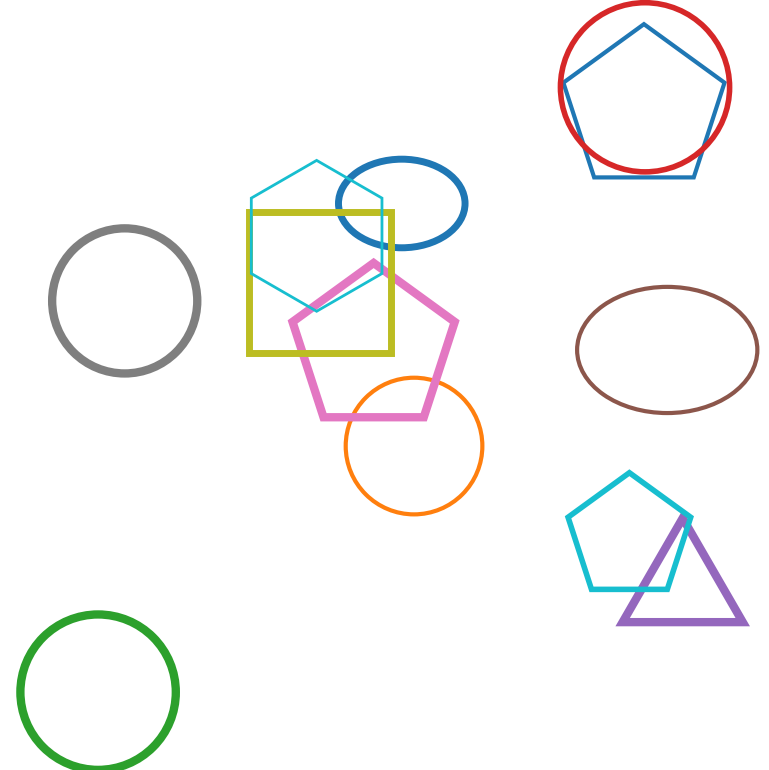[{"shape": "oval", "thickness": 2.5, "radius": 0.41, "center": [0.522, 0.736]}, {"shape": "pentagon", "thickness": 1.5, "radius": 0.55, "center": [0.836, 0.859]}, {"shape": "circle", "thickness": 1.5, "radius": 0.44, "center": [0.538, 0.421]}, {"shape": "circle", "thickness": 3, "radius": 0.5, "center": [0.127, 0.101]}, {"shape": "circle", "thickness": 2, "radius": 0.55, "center": [0.838, 0.887]}, {"shape": "triangle", "thickness": 3, "radius": 0.45, "center": [0.887, 0.237]}, {"shape": "oval", "thickness": 1.5, "radius": 0.59, "center": [0.867, 0.546]}, {"shape": "pentagon", "thickness": 3, "radius": 0.55, "center": [0.485, 0.548]}, {"shape": "circle", "thickness": 3, "radius": 0.47, "center": [0.162, 0.609]}, {"shape": "square", "thickness": 2.5, "radius": 0.46, "center": [0.416, 0.634]}, {"shape": "pentagon", "thickness": 2, "radius": 0.42, "center": [0.817, 0.302]}, {"shape": "hexagon", "thickness": 1, "radius": 0.49, "center": [0.411, 0.694]}]